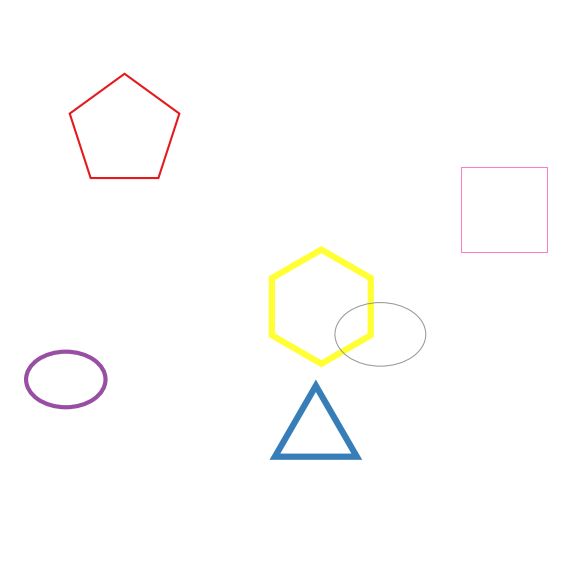[{"shape": "pentagon", "thickness": 1, "radius": 0.5, "center": [0.216, 0.772]}, {"shape": "triangle", "thickness": 3, "radius": 0.41, "center": [0.547, 0.249]}, {"shape": "oval", "thickness": 2, "radius": 0.34, "center": [0.114, 0.342]}, {"shape": "hexagon", "thickness": 3, "radius": 0.49, "center": [0.556, 0.468]}, {"shape": "square", "thickness": 0.5, "radius": 0.37, "center": [0.873, 0.636]}, {"shape": "oval", "thickness": 0.5, "radius": 0.39, "center": [0.659, 0.42]}]